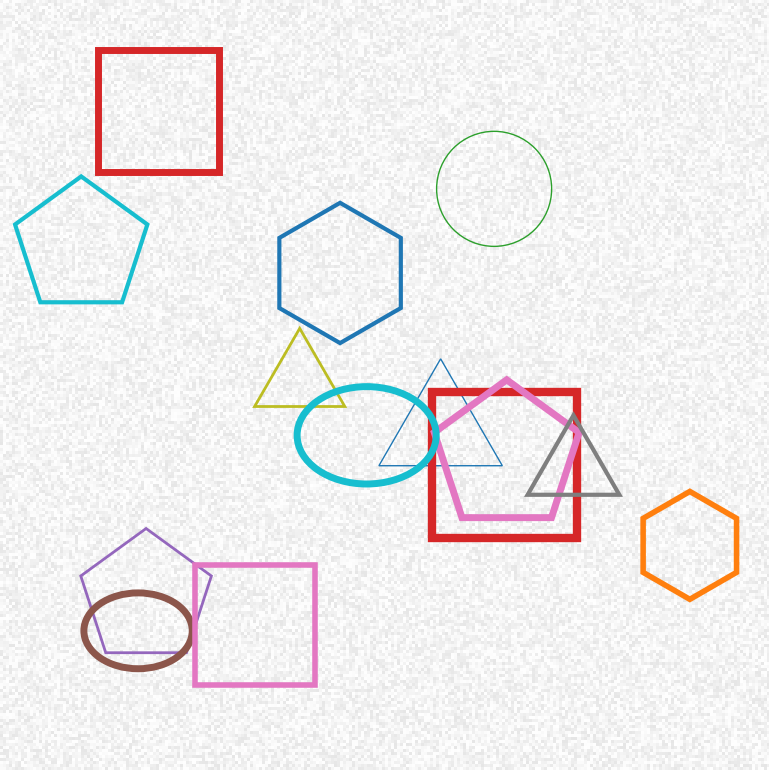[{"shape": "hexagon", "thickness": 1.5, "radius": 0.46, "center": [0.442, 0.646]}, {"shape": "triangle", "thickness": 0.5, "radius": 0.46, "center": [0.572, 0.441]}, {"shape": "hexagon", "thickness": 2, "radius": 0.35, "center": [0.896, 0.292]}, {"shape": "circle", "thickness": 0.5, "radius": 0.37, "center": [0.642, 0.755]}, {"shape": "square", "thickness": 2.5, "radius": 0.39, "center": [0.205, 0.856]}, {"shape": "square", "thickness": 3, "radius": 0.47, "center": [0.655, 0.396]}, {"shape": "pentagon", "thickness": 1, "radius": 0.45, "center": [0.19, 0.224]}, {"shape": "oval", "thickness": 2.5, "radius": 0.35, "center": [0.179, 0.181]}, {"shape": "pentagon", "thickness": 2.5, "radius": 0.49, "center": [0.658, 0.408]}, {"shape": "square", "thickness": 2, "radius": 0.39, "center": [0.332, 0.189]}, {"shape": "triangle", "thickness": 1.5, "radius": 0.34, "center": [0.745, 0.392]}, {"shape": "triangle", "thickness": 1, "radius": 0.34, "center": [0.389, 0.506]}, {"shape": "oval", "thickness": 2.5, "radius": 0.45, "center": [0.476, 0.435]}, {"shape": "pentagon", "thickness": 1.5, "radius": 0.45, "center": [0.105, 0.681]}]